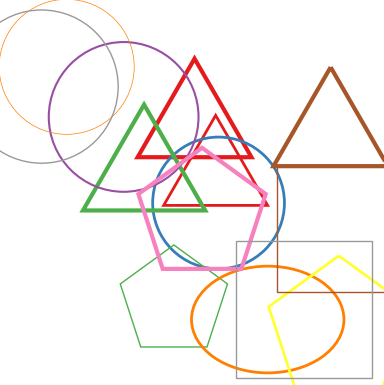[{"shape": "triangle", "thickness": 3, "radius": 0.85, "center": [0.505, 0.677]}, {"shape": "triangle", "thickness": 2, "radius": 0.78, "center": [0.56, 0.544]}, {"shape": "circle", "thickness": 2, "radius": 0.86, "center": [0.568, 0.473]}, {"shape": "pentagon", "thickness": 1, "radius": 0.73, "center": [0.452, 0.217]}, {"shape": "triangle", "thickness": 3, "radius": 0.92, "center": [0.374, 0.545]}, {"shape": "circle", "thickness": 1.5, "radius": 0.97, "center": [0.321, 0.696]}, {"shape": "oval", "thickness": 2, "radius": 0.99, "center": [0.695, 0.17]}, {"shape": "circle", "thickness": 0.5, "radius": 0.88, "center": [0.173, 0.826]}, {"shape": "pentagon", "thickness": 2, "radius": 0.96, "center": [0.88, 0.144]}, {"shape": "square", "thickness": 1, "radius": 0.83, "center": [0.884, 0.406]}, {"shape": "triangle", "thickness": 3, "radius": 0.86, "center": [0.859, 0.654]}, {"shape": "pentagon", "thickness": 3, "radius": 0.87, "center": [0.525, 0.442]}, {"shape": "circle", "thickness": 1, "radius": 0.99, "center": [0.108, 0.775]}, {"shape": "square", "thickness": 1, "radius": 0.89, "center": [0.79, 0.196]}]